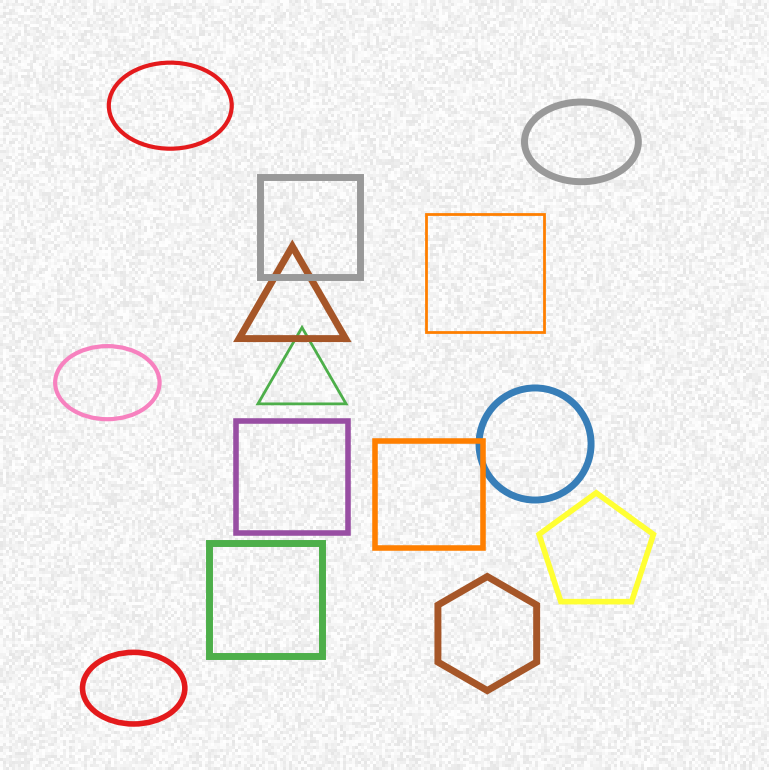[{"shape": "oval", "thickness": 1.5, "radius": 0.4, "center": [0.221, 0.863]}, {"shape": "oval", "thickness": 2, "radius": 0.33, "center": [0.174, 0.106]}, {"shape": "circle", "thickness": 2.5, "radius": 0.36, "center": [0.695, 0.423]}, {"shape": "triangle", "thickness": 1, "radius": 0.33, "center": [0.392, 0.509]}, {"shape": "square", "thickness": 2.5, "radius": 0.37, "center": [0.345, 0.222]}, {"shape": "square", "thickness": 2, "radius": 0.36, "center": [0.379, 0.381]}, {"shape": "square", "thickness": 1, "radius": 0.38, "center": [0.63, 0.646]}, {"shape": "square", "thickness": 2, "radius": 0.35, "center": [0.557, 0.357]}, {"shape": "pentagon", "thickness": 2, "radius": 0.39, "center": [0.774, 0.282]}, {"shape": "hexagon", "thickness": 2.5, "radius": 0.37, "center": [0.633, 0.177]}, {"shape": "triangle", "thickness": 2.5, "radius": 0.4, "center": [0.38, 0.6]}, {"shape": "oval", "thickness": 1.5, "radius": 0.34, "center": [0.139, 0.503]}, {"shape": "square", "thickness": 2.5, "radius": 0.32, "center": [0.403, 0.705]}, {"shape": "oval", "thickness": 2.5, "radius": 0.37, "center": [0.755, 0.816]}]